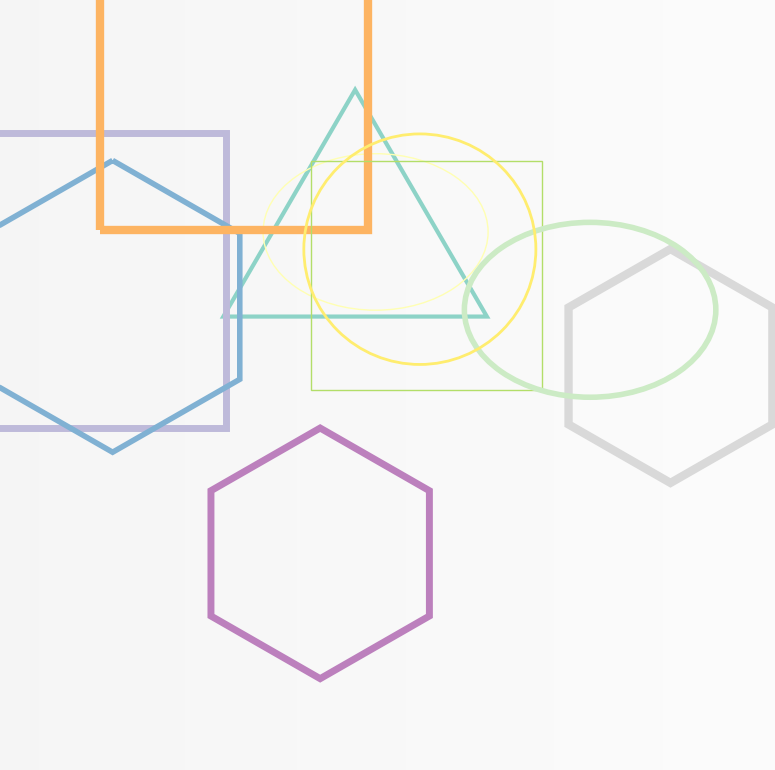[{"shape": "triangle", "thickness": 1.5, "radius": 0.98, "center": [0.458, 0.687]}, {"shape": "oval", "thickness": 0.5, "radius": 0.73, "center": [0.485, 0.699]}, {"shape": "square", "thickness": 2.5, "radius": 0.96, "center": [0.1, 0.636]}, {"shape": "hexagon", "thickness": 2, "radius": 0.95, "center": [0.145, 0.602]}, {"shape": "square", "thickness": 3, "radius": 0.87, "center": [0.302, 0.875]}, {"shape": "square", "thickness": 0.5, "radius": 0.74, "center": [0.55, 0.642]}, {"shape": "hexagon", "thickness": 3, "radius": 0.76, "center": [0.865, 0.525]}, {"shape": "hexagon", "thickness": 2.5, "radius": 0.81, "center": [0.413, 0.281]}, {"shape": "oval", "thickness": 2, "radius": 0.81, "center": [0.761, 0.598]}, {"shape": "circle", "thickness": 1, "radius": 0.75, "center": [0.542, 0.676]}]